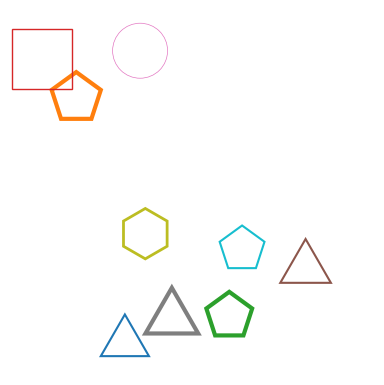[{"shape": "triangle", "thickness": 1.5, "radius": 0.36, "center": [0.324, 0.111]}, {"shape": "pentagon", "thickness": 3, "radius": 0.34, "center": [0.198, 0.746]}, {"shape": "pentagon", "thickness": 3, "radius": 0.31, "center": [0.596, 0.179]}, {"shape": "square", "thickness": 1, "radius": 0.39, "center": [0.108, 0.848]}, {"shape": "triangle", "thickness": 1.5, "radius": 0.38, "center": [0.794, 0.303]}, {"shape": "circle", "thickness": 0.5, "radius": 0.36, "center": [0.364, 0.868]}, {"shape": "triangle", "thickness": 3, "radius": 0.4, "center": [0.446, 0.173]}, {"shape": "hexagon", "thickness": 2, "radius": 0.33, "center": [0.377, 0.393]}, {"shape": "pentagon", "thickness": 1.5, "radius": 0.31, "center": [0.629, 0.353]}]